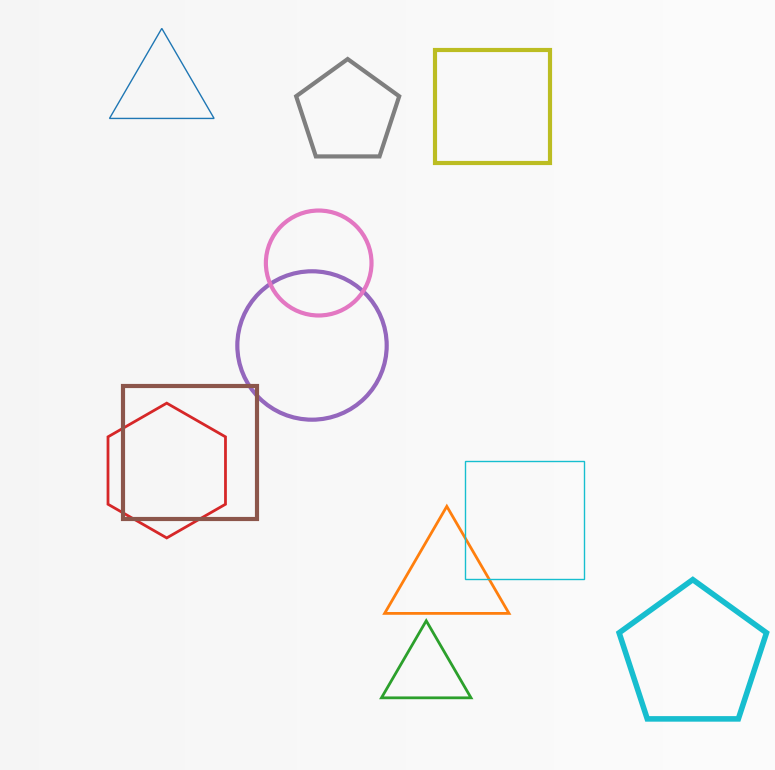[{"shape": "triangle", "thickness": 0.5, "radius": 0.39, "center": [0.209, 0.885]}, {"shape": "triangle", "thickness": 1, "radius": 0.46, "center": [0.577, 0.25]}, {"shape": "triangle", "thickness": 1, "radius": 0.33, "center": [0.55, 0.127]}, {"shape": "hexagon", "thickness": 1, "radius": 0.44, "center": [0.215, 0.389]}, {"shape": "circle", "thickness": 1.5, "radius": 0.48, "center": [0.403, 0.551]}, {"shape": "square", "thickness": 1.5, "radius": 0.43, "center": [0.245, 0.412]}, {"shape": "circle", "thickness": 1.5, "radius": 0.34, "center": [0.411, 0.658]}, {"shape": "pentagon", "thickness": 1.5, "radius": 0.35, "center": [0.449, 0.853]}, {"shape": "square", "thickness": 1.5, "radius": 0.37, "center": [0.635, 0.862]}, {"shape": "square", "thickness": 0.5, "radius": 0.39, "center": [0.677, 0.325]}, {"shape": "pentagon", "thickness": 2, "radius": 0.5, "center": [0.894, 0.147]}]